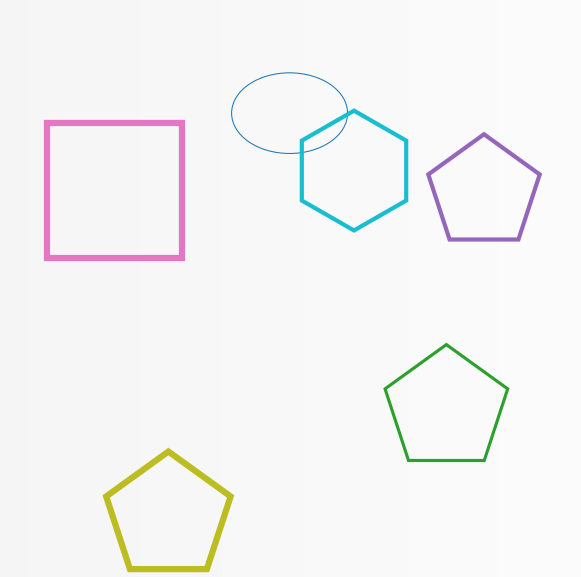[{"shape": "oval", "thickness": 0.5, "radius": 0.5, "center": [0.498, 0.803]}, {"shape": "pentagon", "thickness": 1.5, "radius": 0.55, "center": [0.768, 0.292]}, {"shape": "pentagon", "thickness": 2, "radius": 0.5, "center": [0.833, 0.666]}, {"shape": "square", "thickness": 3, "radius": 0.58, "center": [0.197, 0.669]}, {"shape": "pentagon", "thickness": 3, "radius": 0.56, "center": [0.29, 0.105]}, {"shape": "hexagon", "thickness": 2, "radius": 0.52, "center": [0.609, 0.704]}]